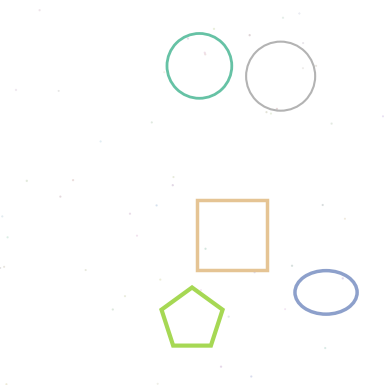[{"shape": "circle", "thickness": 2, "radius": 0.42, "center": [0.518, 0.829]}, {"shape": "oval", "thickness": 2.5, "radius": 0.4, "center": [0.847, 0.241]}, {"shape": "pentagon", "thickness": 3, "radius": 0.42, "center": [0.499, 0.17]}, {"shape": "square", "thickness": 2.5, "radius": 0.45, "center": [0.602, 0.39]}, {"shape": "circle", "thickness": 1.5, "radius": 0.45, "center": [0.729, 0.802]}]